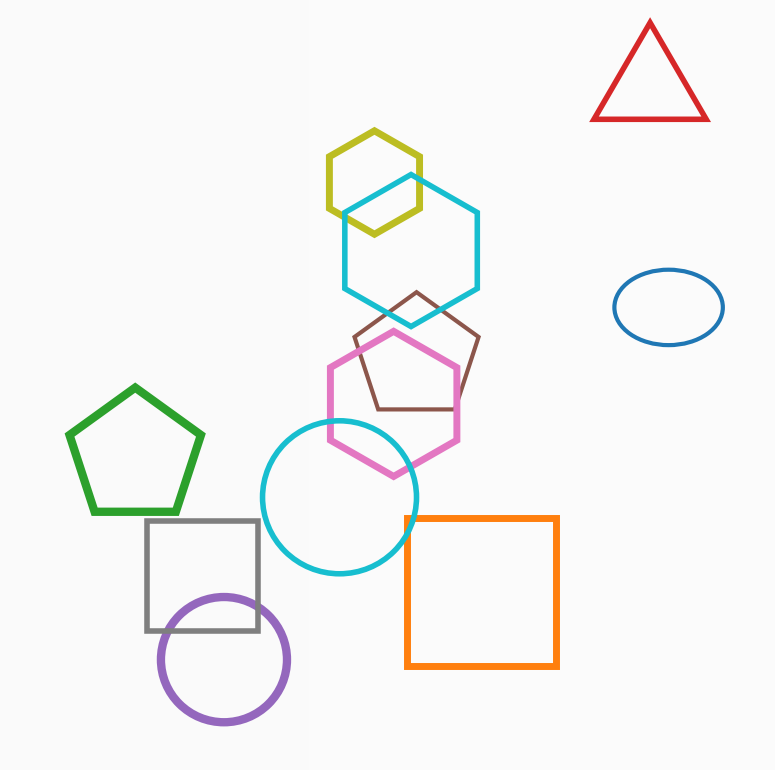[{"shape": "oval", "thickness": 1.5, "radius": 0.35, "center": [0.863, 0.601]}, {"shape": "square", "thickness": 2.5, "radius": 0.48, "center": [0.621, 0.231]}, {"shape": "pentagon", "thickness": 3, "radius": 0.45, "center": [0.174, 0.407]}, {"shape": "triangle", "thickness": 2, "radius": 0.42, "center": [0.839, 0.887]}, {"shape": "circle", "thickness": 3, "radius": 0.41, "center": [0.289, 0.143]}, {"shape": "pentagon", "thickness": 1.5, "radius": 0.42, "center": [0.537, 0.536]}, {"shape": "hexagon", "thickness": 2.5, "radius": 0.47, "center": [0.508, 0.475]}, {"shape": "square", "thickness": 2, "radius": 0.36, "center": [0.261, 0.252]}, {"shape": "hexagon", "thickness": 2.5, "radius": 0.34, "center": [0.483, 0.763]}, {"shape": "hexagon", "thickness": 2, "radius": 0.49, "center": [0.53, 0.675]}, {"shape": "circle", "thickness": 2, "radius": 0.5, "center": [0.438, 0.354]}]